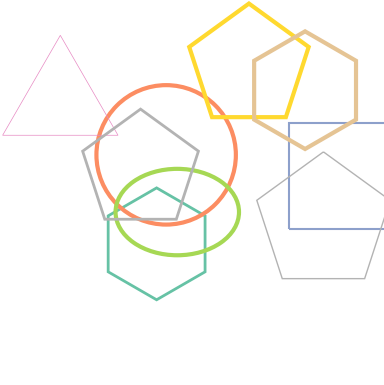[{"shape": "hexagon", "thickness": 2, "radius": 0.73, "center": [0.407, 0.367]}, {"shape": "circle", "thickness": 3, "radius": 0.91, "center": [0.432, 0.598]}, {"shape": "square", "thickness": 1.5, "radius": 0.69, "center": [0.888, 0.542]}, {"shape": "triangle", "thickness": 0.5, "radius": 0.87, "center": [0.157, 0.735]}, {"shape": "oval", "thickness": 3, "radius": 0.8, "center": [0.46, 0.449]}, {"shape": "pentagon", "thickness": 3, "radius": 0.82, "center": [0.647, 0.828]}, {"shape": "hexagon", "thickness": 3, "radius": 0.76, "center": [0.792, 0.766]}, {"shape": "pentagon", "thickness": 2, "radius": 0.79, "center": [0.365, 0.558]}, {"shape": "pentagon", "thickness": 1, "radius": 0.91, "center": [0.84, 0.424]}]